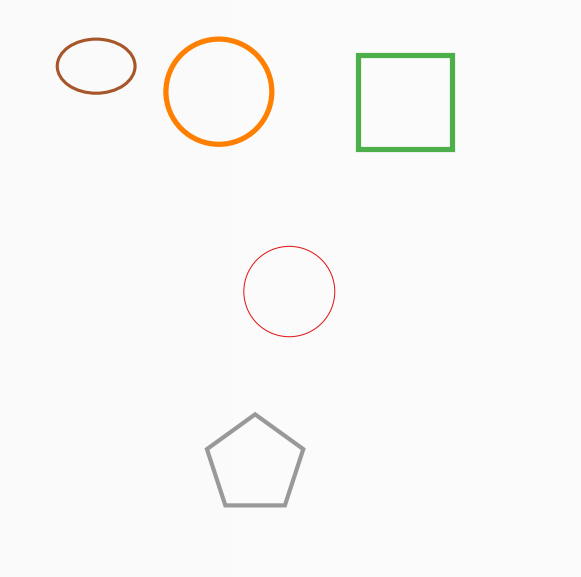[{"shape": "circle", "thickness": 0.5, "radius": 0.39, "center": [0.498, 0.494]}, {"shape": "square", "thickness": 2.5, "radius": 0.41, "center": [0.697, 0.823]}, {"shape": "circle", "thickness": 2.5, "radius": 0.46, "center": [0.377, 0.84]}, {"shape": "oval", "thickness": 1.5, "radius": 0.33, "center": [0.165, 0.885]}, {"shape": "pentagon", "thickness": 2, "radius": 0.44, "center": [0.439, 0.194]}]